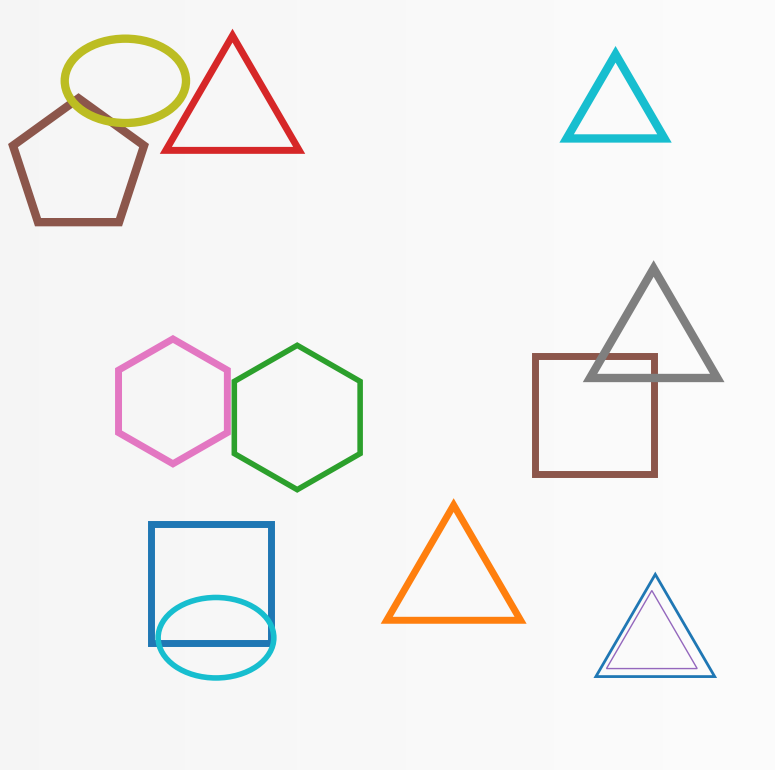[{"shape": "square", "thickness": 2.5, "radius": 0.39, "center": [0.273, 0.242]}, {"shape": "triangle", "thickness": 1, "radius": 0.44, "center": [0.846, 0.166]}, {"shape": "triangle", "thickness": 2.5, "radius": 0.5, "center": [0.585, 0.244]}, {"shape": "hexagon", "thickness": 2, "radius": 0.47, "center": [0.384, 0.458]}, {"shape": "triangle", "thickness": 2.5, "radius": 0.5, "center": [0.3, 0.854]}, {"shape": "triangle", "thickness": 0.5, "radius": 0.34, "center": [0.841, 0.166]}, {"shape": "pentagon", "thickness": 3, "radius": 0.44, "center": [0.101, 0.783]}, {"shape": "square", "thickness": 2.5, "radius": 0.38, "center": [0.767, 0.461]}, {"shape": "hexagon", "thickness": 2.5, "radius": 0.41, "center": [0.223, 0.479]}, {"shape": "triangle", "thickness": 3, "radius": 0.47, "center": [0.843, 0.557]}, {"shape": "oval", "thickness": 3, "radius": 0.39, "center": [0.162, 0.895]}, {"shape": "triangle", "thickness": 3, "radius": 0.36, "center": [0.794, 0.857]}, {"shape": "oval", "thickness": 2, "radius": 0.37, "center": [0.279, 0.172]}]